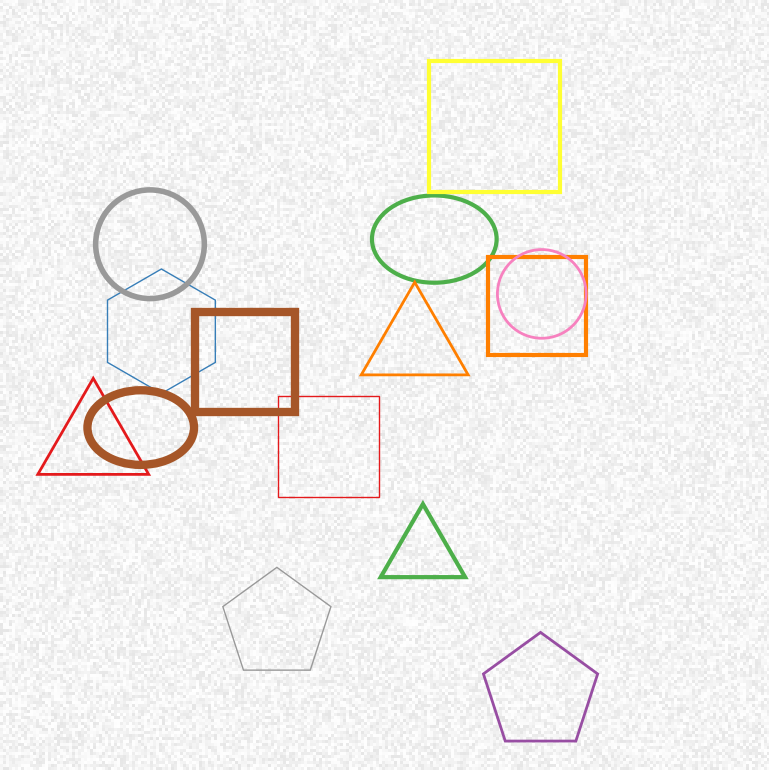[{"shape": "square", "thickness": 0.5, "radius": 0.33, "center": [0.427, 0.42]}, {"shape": "triangle", "thickness": 1, "radius": 0.42, "center": [0.121, 0.425]}, {"shape": "hexagon", "thickness": 0.5, "radius": 0.4, "center": [0.21, 0.57]}, {"shape": "triangle", "thickness": 1.5, "radius": 0.32, "center": [0.549, 0.282]}, {"shape": "oval", "thickness": 1.5, "radius": 0.4, "center": [0.564, 0.689]}, {"shape": "pentagon", "thickness": 1, "radius": 0.39, "center": [0.702, 0.101]}, {"shape": "square", "thickness": 1.5, "radius": 0.32, "center": [0.697, 0.603]}, {"shape": "triangle", "thickness": 1, "radius": 0.4, "center": [0.539, 0.553]}, {"shape": "square", "thickness": 1.5, "radius": 0.43, "center": [0.642, 0.836]}, {"shape": "oval", "thickness": 3, "radius": 0.35, "center": [0.183, 0.445]}, {"shape": "square", "thickness": 3, "radius": 0.33, "center": [0.318, 0.53]}, {"shape": "circle", "thickness": 1, "radius": 0.29, "center": [0.704, 0.618]}, {"shape": "pentagon", "thickness": 0.5, "radius": 0.37, "center": [0.36, 0.189]}, {"shape": "circle", "thickness": 2, "radius": 0.35, "center": [0.195, 0.683]}]